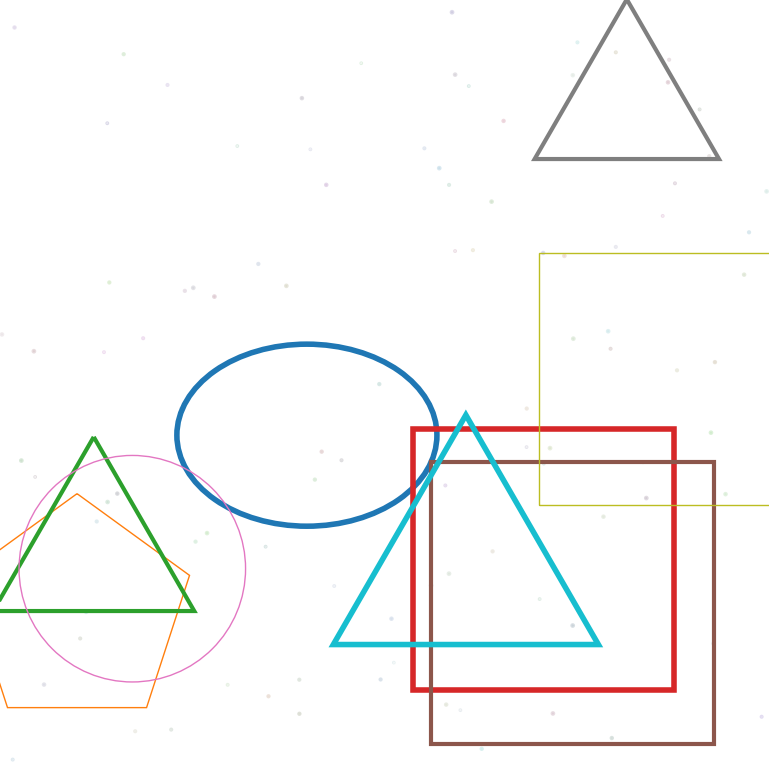[{"shape": "oval", "thickness": 2, "radius": 0.84, "center": [0.399, 0.435]}, {"shape": "pentagon", "thickness": 0.5, "radius": 0.77, "center": [0.1, 0.205]}, {"shape": "triangle", "thickness": 1.5, "radius": 0.75, "center": [0.122, 0.282]}, {"shape": "square", "thickness": 2, "radius": 0.85, "center": [0.705, 0.273]}, {"shape": "square", "thickness": 1.5, "radius": 0.92, "center": [0.743, 0.217]}, {"shape": "circle", "thickness": 0.5, "radius": 0.74, "center": [0.172, 0.261]}, {"shape": "triangle", "thickness": 1.5, "radius": 0.69, "center": [0.814, 0.863]}, {"shape": "square", "thickness": 0.5, "radius": 0.82, "center": [0.864, 0.508]}, {"shape": "triangle", "thickness": 2, "radius": 0.99, "center": [0.605, 0.262]}]